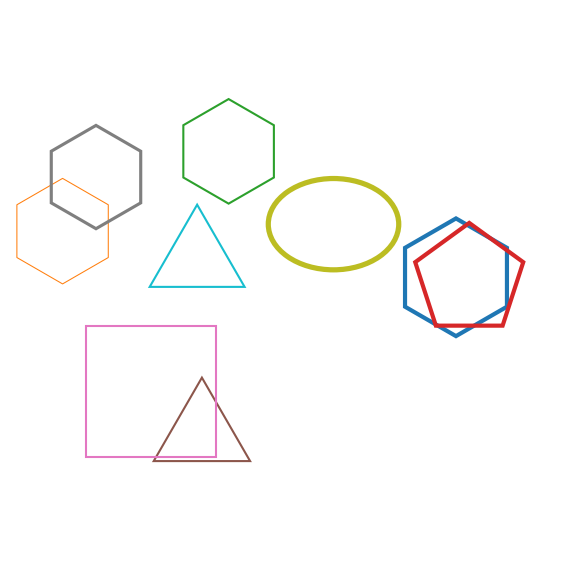[{"shape": "hexagon", "thickness": 2, "radius": 0.51, "center": [0.79, 0.519]}, {"shape": "hexagon", "thickness": 0.5, "radius": 0.46, "center": [0.108, 0.599]}, {"shape": "hexagon", "thickness": 1, "radius": 0.45, "center": [0.396, 0.737]}, {"shape": "pentagon", "thickness": 2, "radius": 0.49, "center": [0.813, 0.515]}, {"shape": "triangle", "thickness": 1, "radius": 0.48, "center": [0.35, 0.249]}, {"shape": "square", "thickness": 1, "radius": 0.56, "center": [0.261, 0.321]}, {"shape": "hexagon", "thickness": 1.5, "radius": 0.45, "center": [0.166, 0.693]}, {"shape": "oval", "thickness": 2.5, "radius": 0.56, "center": [0.578, 0.611]}, {"shape": "triangle", "thickness": 1, "radius": 0.47, "center": [0.341, 0.55]}]